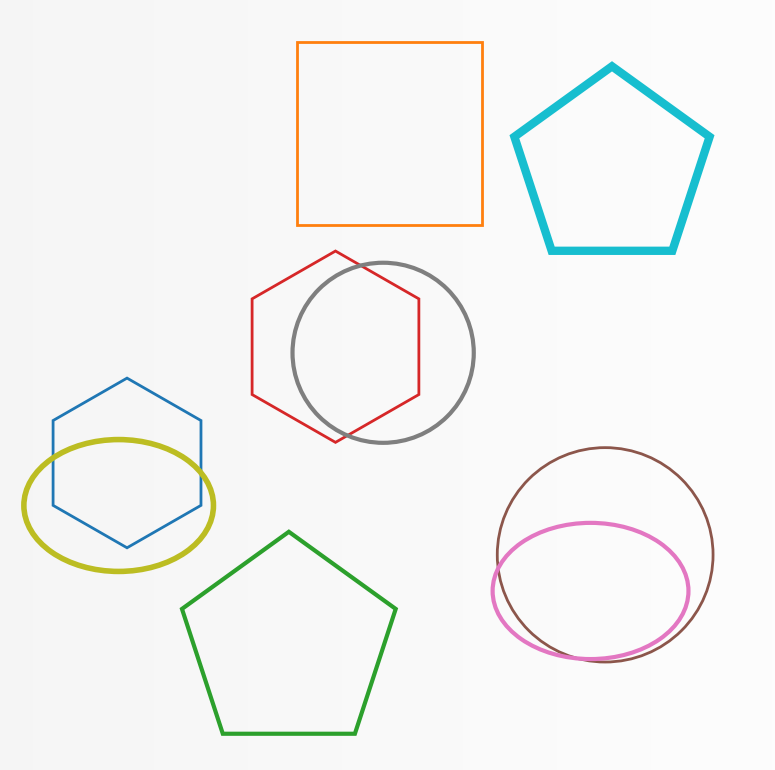[{"shape": "hexagon", "thickness": 1, "radius": 0.55, "center": [0.164, 0.399]}, {"shape": "square", "thickness": 1, "radius": 0.6, "center": [0.503, 0.827]}, {"shape": "pentagon", "thickness": 1.5, "radius": 0.72, "center": [0.373, 0.164]}, {"shape": "hexagon", "thickness": 1, "radius": 0.62, "center": [0.433, 0.55]}, {"shape": "circle", "thickness": 1, "radius": 0.7, "center": [0.781, 0.279]}, {"shape": "oval", "thickness": 1.5, "radius": 0.63, "center": [0.762, 0.233]}, {"shape": "circle", "thickness": 1.5, "radius": 0.58, "center": [0.494, 0.542]}, {"shape": "oval", "thickness": 2, "radius": 0.61, "center": [0.153, 0.344]}, {"shape": "pentagon", "thickness": 3, "radius": 0.66, "center": [0.79, 0.781]}]